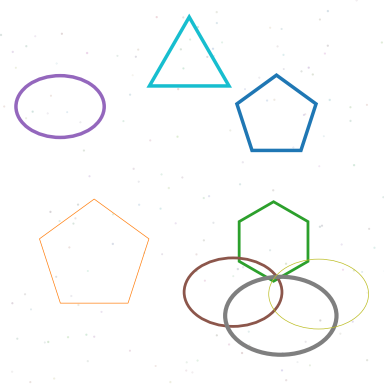[{"shape": "pentagon", "thickness": 2.5, "radius": 0.54, "center": [0.718, 0.697]}, {"shape": "pentagon", "thickness": 0.5, "radius": 0.75, "center": [0.245, 0.334]}, {"shape": "hexagon", "thickness": 2, "radius": 0.52, "center": [0.711, 0.373]}, {"shape": "oval", "thickness": 2.5, "radius": 0.57, "center": [0.156, 0.723]}, {"shape": "oval", "thickness": 2, "radius": 0.64, "center": [0.605, 0.241]}, {"shape": "oval", "thickness": 3, "radius": 0.72, "center": [0.729, 0.18]}, {"shape": "oval", "thickness": 0.5, "radius": 0.65, "center": [0.828, 0.236]}, {"shape": "triangle", "thickness": 2.5, "radius": 0.6, "center": [0.491, 0.836]}]